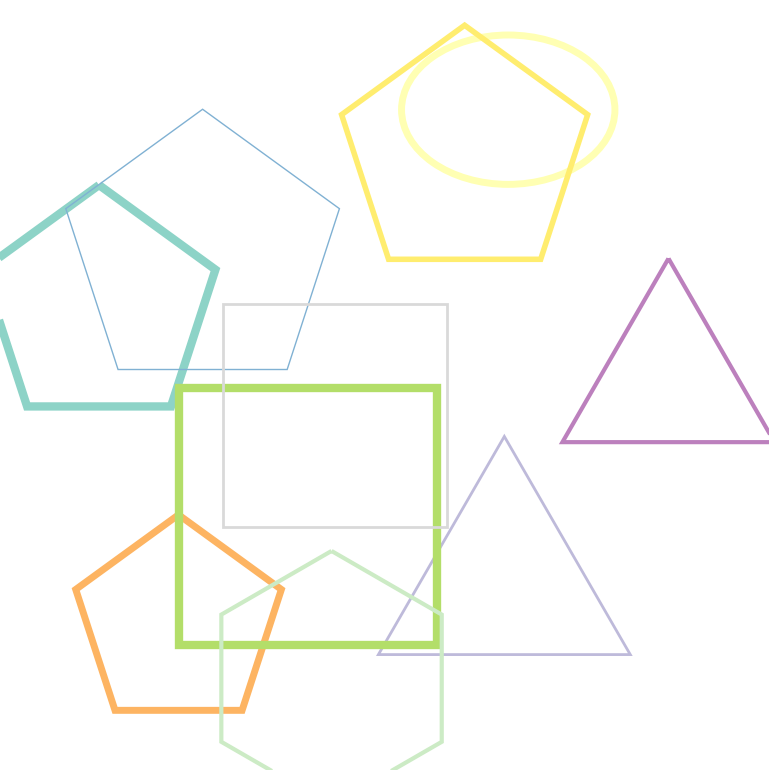[{"shape": "pentagon", "thickness": 3, "radius": 0.79, "center": [0.129, 0.601]}, {"shape": "oval", "thickness": 2.5, "radius": 0.69, "center": [0.66, 0.858]}, {"shape": "triangle", "thickness": 1, "radius": 0.94, "center": [0.655, 0.244]}, {"shape": "pentagon", "thickness": 0.5, "radius": 0.93, "center": [0.263, 0.671]}, {"shape": "pentagon", "thickness": 2.5, "radius": 0.7, "center": [0.232, 0.191]}, {"shape": "square", "thickness": 3, "radius": 0.84, "center": [0.4, 0.329]}, {"shape": "square", "thickness": 1, "radius": 0.72, "center": [0.435, 0.461]}, {"shape": "triangle", "thickness": 1.5, "radius": 0.8, "center": [0.868, 0.505]}, {"shape": "hexagon", "thickness": 1.5, "radius": 0.83, "center": [0.431, 0.119]}, {"shape": "pentagon", "thickness": 2, "radius": 0.84, "center": [0.603, 0.799]}]